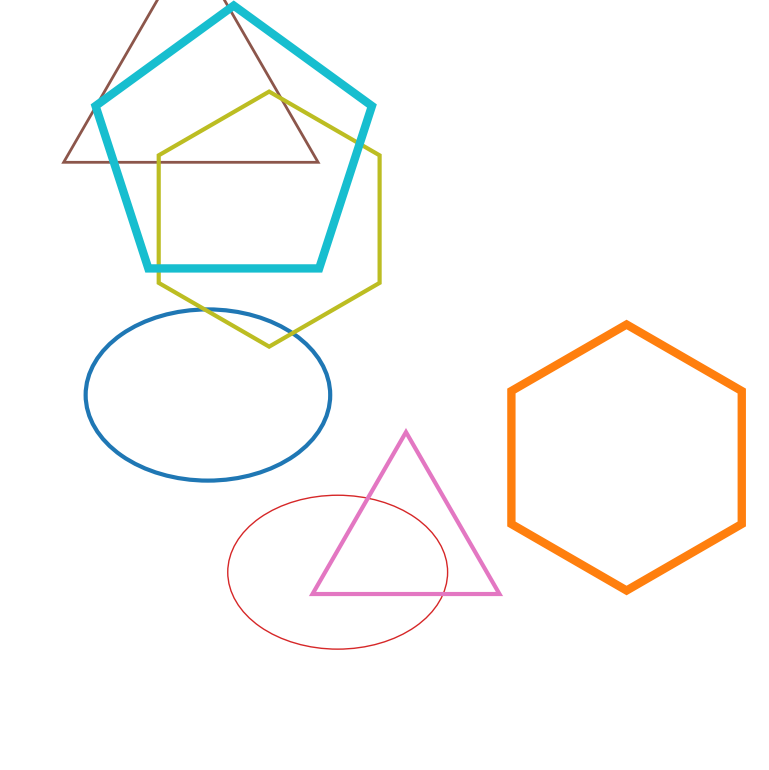[{"shape": "oval", "thickness": 1.5, "radius": 0.79, "center": [0.27, 0.487]}, {"shape": "hexagon", "thickness": 3, "radius": 0.86, "center": [0.814, 0.406]}, {"shape": "oval", "thickness": 0.5, "radius": 0.71, "center": [0.439, 0.257]}, {"shape": "triangle", "thickness": 1, "radius": 0.95, "center": [0.248, 0.885]}, {"shape": "triangle", "thickness": 1.5, "radius": 0.7, "center": [0.527, 0.299]}, {"shape": "hexagon", "thickness": 1.5, "radius": 0.83, "center": [0.35, 0.715]}, {"shape": "pentagon", "thickness": 3, "radius": 0.94, "center": [0.304, 0.804]}]